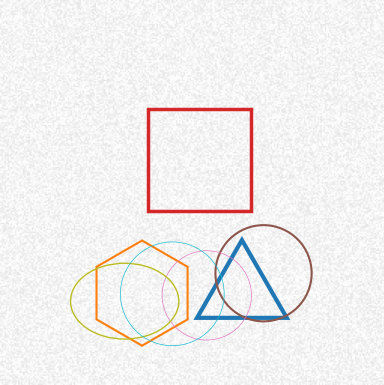[{"shape": "triangle", "thickness": 3, "radius": 0.67, "center": [0.628, 0.242]}, {"shape": "hexagon", "thickness": 1.5, "radius": 0.68, "center": [0.369, 0.239]}, {"shape": "square", "thickness": 2.5, "radius": 0.67, "center": [0.518, 0.585]}, {"shape": "circle", "thickness": 1.5, "radius": 0.62, "center": [0.685, 0.29]}, {"shape": "circle", "thickness": 0.5, "radius": 0.58, "center": [0.537, 0.233]}, {"shape": "oval", "thickness": 1, "radius": 0.7, "center": [0.324, 0.218]}, {"shape": "circle", "thickness": 0.5, "radius": 0.67, "center": [0.448, 0.237]}]